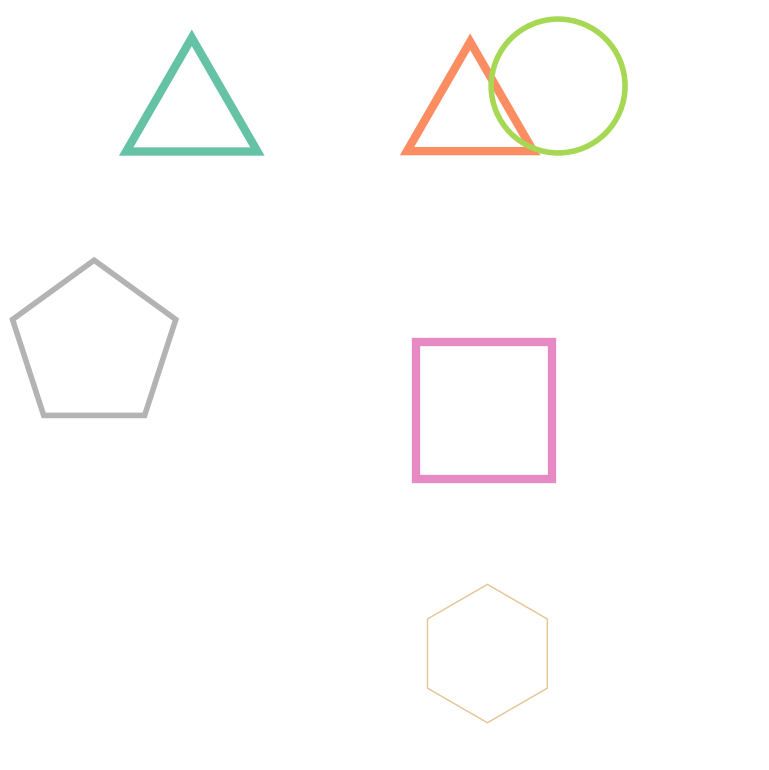[{"shape": "triangle", "thickness": 3, "radius": 0.49, "center": [0.249, 0.852]}, {"shape": "triangle", "thickness": 3, "radius": 0.47, "center": [0.611, 0.851]}, {"shape": "square", "thickness": 3, "radius": 0.44, "center": [0.629, 0.467]}, {"shape": "circle", "thickness": 2, "radius": 0.43, "center": [0.725, 0.888]}, {"shape": "hexagon", "thickness": 0.5, "radius": 0.45, "center": [0.633, 0.151]}, {"shape": "pentagon", "thickness": 2, "radius": 0.56, "center": [0.122, 0.551]}]